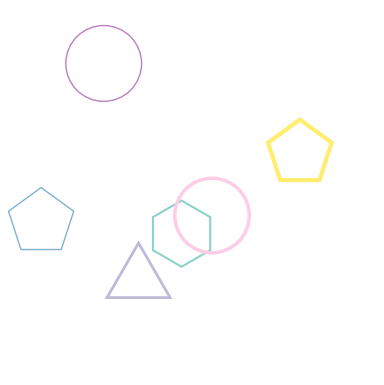[{"shape": "hexagon", "thickness": 1.5, "radius": 0.43, "center": [0.472, 0.393]}, {"shape": "triangle", "thickness": 2, "radius": 0.47, "center": [0.36, 0.274]}, {"shape": "pentagon", "thickness": 1, "radius": 0.44, "center": [0.107, 0.424]}, {"shape": "circle", "thickness": 2.5, "radius": 0.48, "center": [0.551, 0.44]}, {"shape": "circle", "thickness": 1, "radius": 0.49, "center": [0.269, 0.835]}, {"shape": "pentagon", "thickness": 3, "radius": 0.43, "center": [0.779, 0.602]}]